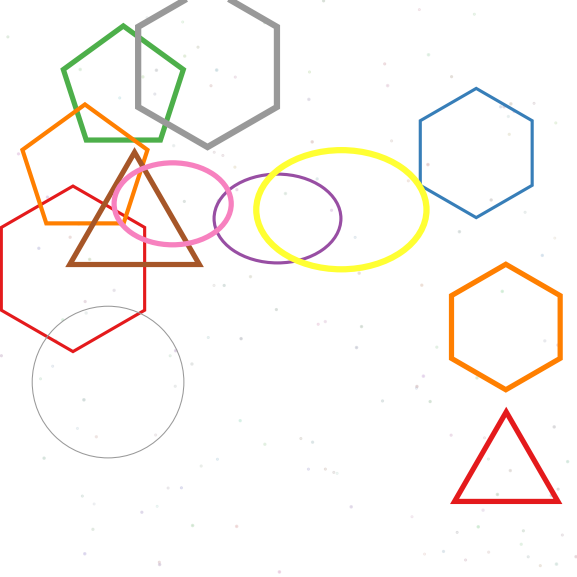[{"shape": "hexagon", "thickness": 1.5, "radius": 0.72, "center": [0.126, 0.534]}, {"shape": "triangle", "thickness": 2.5, "radius": 0.52, "center": [0.877, 0.183]}, {"shape": "hexagon", "thickness": 1.5, "radius": 0.56, "center": [0.825, 0.734]}, {"shape": "pentagon", "thickness": 2.5, "radius": 0.55, "center": [0.214, 0.845]}, {"shape": "oval", "thickness": 1.5, "radius": 0.55, "center": [0.481, 0.621]}, {"shape": "pentagon", "thickness": 2, "radius": 0.57, "center": [0.147, 0.704]}, {"shape": "hexagon", "thickness": 2.5, "radius": 0.54, "center": [0.876, 0.433]}, {"shape": "oval", "thickness": 3, "radius": 0.74, "center": [0.591, 0.636]}, {"shape": "triangle", "thickness": 2.5, "radius": 0.65, "center": [0.233, 0.606]}, {"shape": "oval", "thickness": 2.5, "radius": 0.51, "center": [0.299, 0.646]}, {"shape": "hexagon", "thickness": 3, "radius": 0.69, "center": [0.359, 0.883]}, {"shape": "circle", "thickness": 0.5, "radius": 0.66, "center": [0.187, 0.338]}]